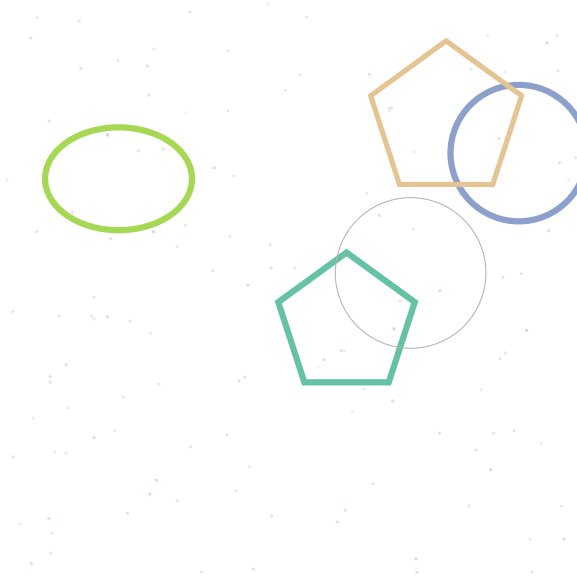[{"shape": "pentagon", "thickness": 3, "radius": 0.62, "center": [0.6, 0.438]}, {"shape": "circle", "thickness": 3, "radius": 0.59, "center": [0.898, 0.734]}, {"shape": "oval", "thickness": 3, "radius": 0.64, "center": [0.205, 0.69]}, {"shape": "pentagon", "thickness": 2.5, "radius": 0.69, "center": [0.773, 0.791]}, {"shape": "circle", "thickness": 0.5, "radius": 0.65, "center": [0.711, 0.526]}]